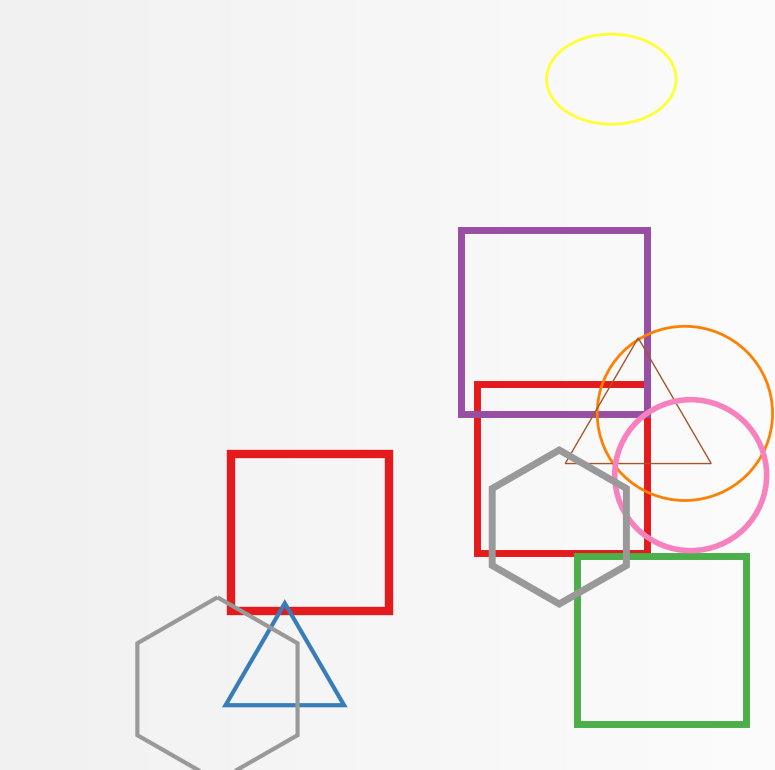[{"shape": "square", "thickness": 3, "radius": 0.51, "center": [0.4, 0.308]}, {"shape": "square", "thickness": 2.5, "radius": 0.55, "center": [0.725, 0.391]}, {"shape": "triangle", "thickness": 1.5, "radius": 0.44, "center": [0.368, 0.128]}, {"shape": "square", "thickness": 2.5, "radius": 0.54, "center": [0.853, 0.169]}, {"shape": "square", "thickness": 2.5, "radius": 0.6, "center": [0.715, 0.582]}, {"shape": "circle", "thickness": 1, "radius": 0.57, "center": [0.884, 0.463]}, {"shape": "oval", "thickness": 1, "radius": 0.42, "center": [0.789, 0.897]}, {"shape": "triangle", "thickness": 0.5, "radius": 0.54, "center": [0.823, 0.452]}, {"shape": "circle", "thickness": 2, "radius": 0.49, "center": [0.891, 0.383]}, {"shape": "hexagon", "thickness": 1.5, "radius": 0.6, "center": [0.281, 0.105]}, {"shape": "hexagon", "thickness": 2.5, "radius": 0.5, "center": [0.722, 0.316]}]